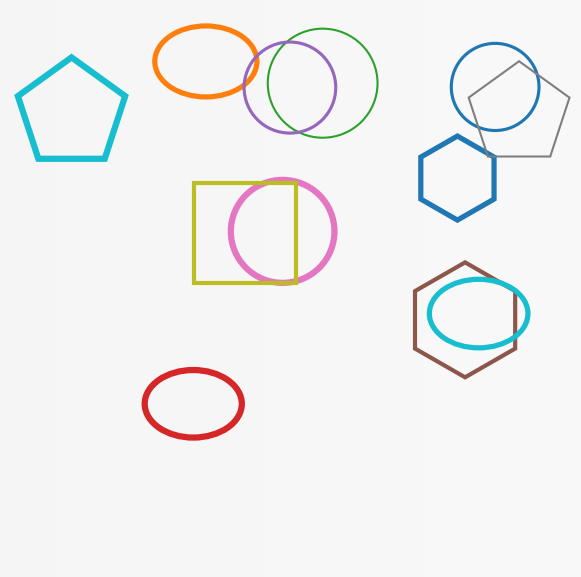[{"shape": "hexagon", "thickness": 2.5, "radius": 0.36, "center": [0.787, 0.691]}, {"shape": "circle", "thickness": 1.5, "radius": 0.38, "center": [0.852, 0.849]}, {"shape": "oval", "thickness": 2.5, "radius": 0.44, "center": [0.354, 0.893]}, {"shape": "circle", "thickness": 1, "radius": 0.47, "center": [0.555, 0.855]}, {"shape": "oval", "thickness": 3, "radius": 0.42, "center": [0.332, 0.3]}, {"shape": "circle", "thickness": 1.5, "radius": 0.39, "center": [0.499, 0.848]}, {"shape": "hexagon", "thickness": 2, "radius": 0.5, "center": [0.8, 0.445]}, {"shape": "circle", "thickness": 3, "radius": 0.45, "center": [0.486, 0.598]}, {"shape": "pentagon", "thickness": 1, "radius": 0.46, "center": [0.893, 0.802]}, {"shape": "square", "thickness": 2, "radius": 0.44, "center": [0.422, 0.596]}, {"shape": "pentagon", "thickness": 3, "radius": 0.49, "center": [0.123, 0.803]}, {"shape": "oval", "thickness": 2.5, "radius": 0.42, "center": [0.823, 0.456]}]